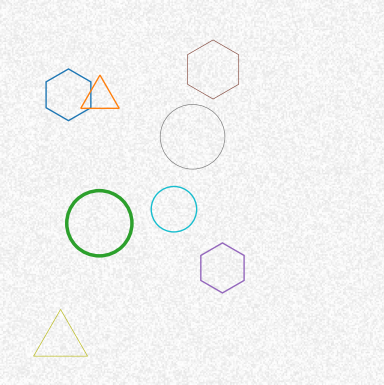[{"shape": "hexagon", "thickness": 1, "radius": 0.34, "center": [0.178, 0.754]}, {"shape": "triangle", "thickness": 1, "radius": 0.29, "center": [0.26, 0.747]}, {"shape": "circle", "thickness": 2.5, "radius": 0.42, "center": [0.258, 0.42]}, {"shape": "hexagon", "thickness": 1, "radius": 0.32, "center": [0.578, 0.304]}, {"shape": "hexagon", "thickness": 0.5, "radius": 0.38, "center": [0.554, 0.819]}, {"shape": "circle", "thickness": 0.5, "radius": 0.42, "center": [0.5, 0.645]}, {"shape": "triangle", "thickness": 0.5, "radius": 0.4, "center": [0.157, 0.115]}, {"shape": "circle", "thickness": 1, "radius": 0.3, "center": [0.452, 0.457]}]